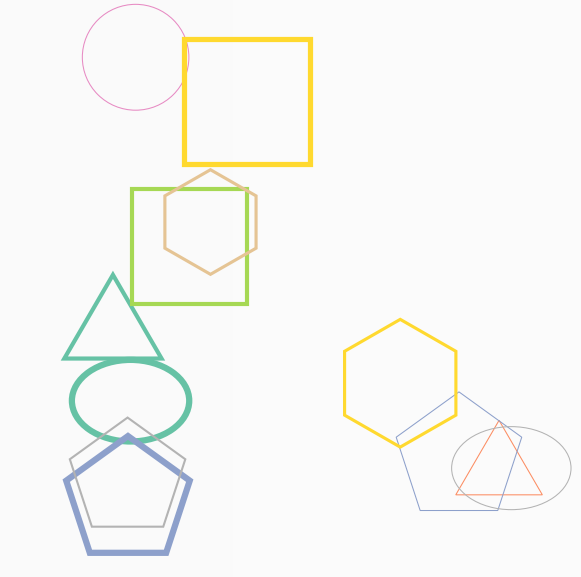[{"shape": "oval", "thickness": 3, "radius": 0.5, "center": [0.225, 0.305]}, {"shape": "triangle", "thickness": 2, "radius": 0.48, "center": [0.194, 0.427]}, {"shape": "triangle", "thickness": 0.5, "radius": 0.43, "center": [0.859, 0.185]}, {"shape": "pentagon", "thickness": 3, "radius": 0.56, "center": [0.22, 0.132]}, {"shape": "pentagon", "thickness": 0.5, "radius": 0.57, "center": [0.79, 0.207]}, {"shape": "circle", "thickness": 0.5, "radius": 0.46, "center": [0.233, 0.9]}, {"shape": "square", "thickness": 2, "radius": 0.49, "center": [0.326, 0.572]}, {"shape": "square", "thickness": 2.5, "radius": 0.54, "center": [0.425, 0.823]}, {"shape": "hexagon", "thickness": 1.5, "radius": 0.55, "center": [0.689, 0.336]}, {"shape": "hexagon", "thickness": 1.5, "radius": 0.45, "center": [0.362, 0.615]}, {"shape": "pentagon", "thickness": 1, "radius": 0.52, "center": [0.219, 0.172]}, {"shape": "oval", "thickness": 0.5, "radius": 0.51, "center": [0.88, 0.188]}]